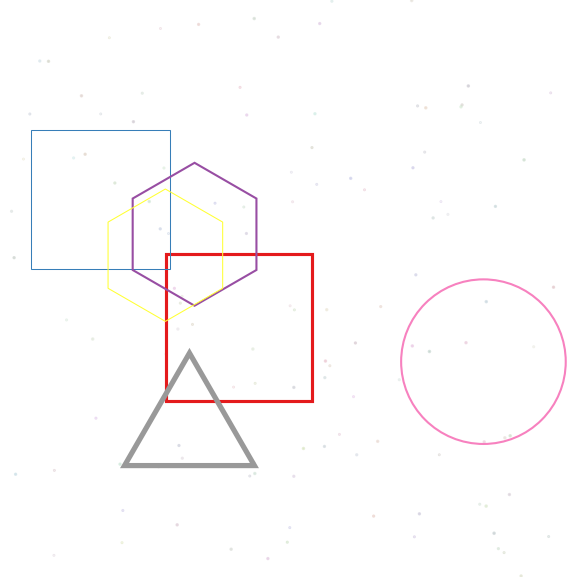[{"shape": "square", "thickness": 1.5, "radius": 0.63, "center": [0.414, 0.432]}, {"shape": "square", "thickness": 0.5, "radius": 0.6, "center": [0.174, 0.653]}, {"shape": "hexagon", "thickness": 1, "radius": 0.62, "center": [0.337, 0.593]}, {"shape": "hexagon", "thickness": 0.5, "radius": 0.57, "center": [0.286, 0.557]}, {"shape": "circle", "thickness": 1, "radius": 0.71, "center": [0.837, 0.373]}, {"shape": "triangle", "thickness": 2.5, "radius": 0.65, "center": [0.328, 0.258]}]